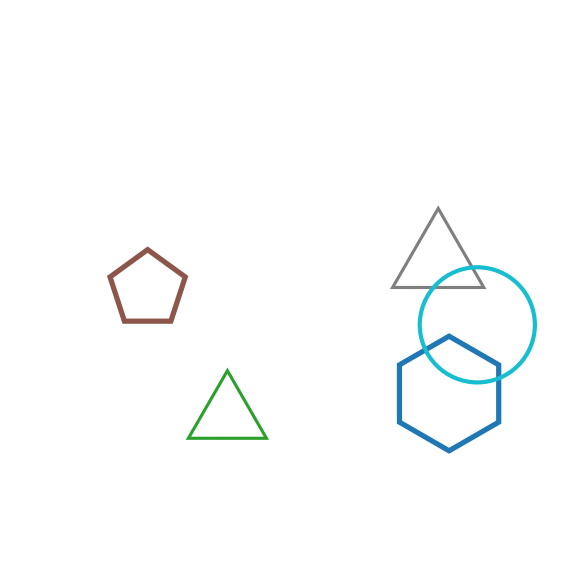[{"shape": "hexagon", "thickness": 2.5, "radius": 0.5, "center": [0.778, 0.318]}, {"shape": "triangle", "thickness": 1.5, "radius": 0.39, "center": [0.394, 0.279]}, {"shape": "pentagon", "thickness": 2.5, "radius": 0.34, "center": [0.256, 0.498]}, {"shape": "triangle", "thickness": 1.5, "radius": 0.46, "center": [0.759, 0.547]}, {"shape": "circle", "thickness": 2, "radius": 0.5, "center": [0.827, 0.437]}]